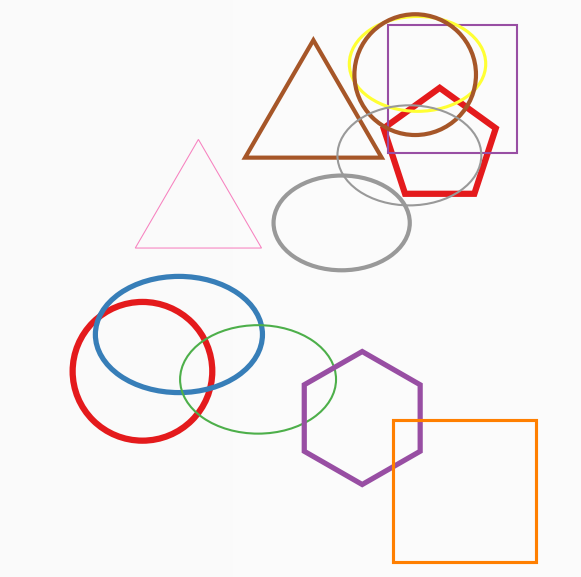[{"shape": "pentagon", "thickness": 3, "radius": 0.51, "center": [0.756, 0.746]}, {"shape": "circle", "thickness": 3, "radius": 0.6, "center": [0.245, 0.356]}, {"shape": "oval", "thickness": 2.5, "radius": 0.72, "center": [0.308, 0.42]}, {"shape": "oval", "thickness": 1, "radius": 0.67, "center": [0.444, 0.342]}, {"shape": "square", "thickness": 1, "radius": 0.55, "center": [0.778, 0.845]}, {"shape": "hexagon", "thickness": 2.5, "radius": 0.58, "center": [0.623, 0.275]}, {"shape": "square", "thickness": 1.5, "radius": 0.61, "center": [0.799, 0.149]}, {"shape": "oval", "thickness": 1.5, "radius": 0.59, "center": [0.718, 0.888]}, {"shape": "circle", "thickness": 2, "radius": 0.52, "center": [0.714, 0.87]}, {"shape": "triangle", "thickness": 2, "radius": 0.68, "center": [0.539, 0.794]}, {"shape": "triangle", "thickness": 0.5, "radius": 0.63, "center": [0.341, 0.632]}, {"shape": "oval", "thickness": 2, "radius": 0.59, "center": [0.588, 0.613]}, {"shape": "oval", "thickness": 1, "radius": 0.62, "center": [0.704, 0.73]}]